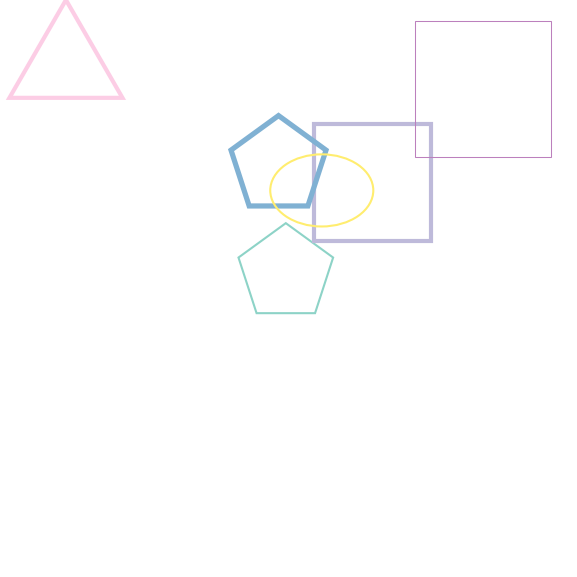[{"shape": "pentagon", "thickness": 1, "radius": 0.43, "center": [0.495, 0.527]}, {"shape": "square", "thickness": 2, "radius": 0.5, "center": [0.645, 0.683]}, {"shape": "pentagon", "thickness": 2.5, "radius": 0.43, "center": [0.482, 0.712]}, {"shape": "triangle", "thickness": 2, "radius": 0.56, "center": [0.114, 0.886]}, {"shape": "square", "thickness": 0.5, "radius": 0.59, "center": [0.836, 0.845]}, {"shape": "oval", "thickness": 1, "radius": 0.45, "center": [0.557, 0.669]}]